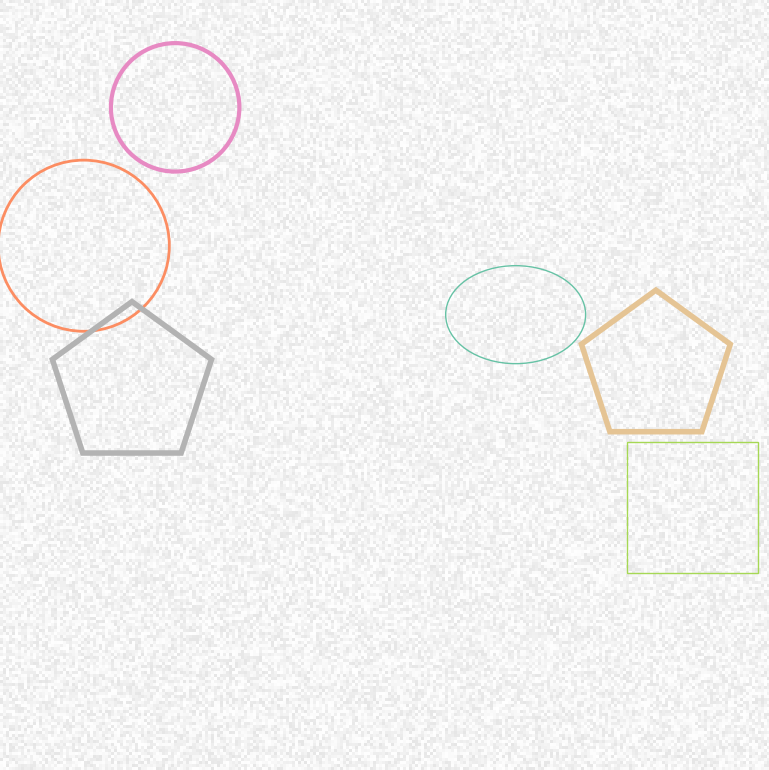[{"shape": "oval", "thickness": 0.5, "radius": 0.45, "center": [0.67, 0.591]}, {"shape": "circle", "thickness": 1, "radius": 0.56, "center": [0.109, 0.681]}, {"shape": "circle", "thickness": 1.5, "radius": 0.42, "center": [0.227, 0.861]}, {"shape": "square", "thickness": 0.5, "radius": 0.42, "center": [0.899, 0.341]}, {"shape": "pentagon", "thickness": 2, "radius": 0.51, "center": [0.852, 0.522]}, {"shape": "pentagon", "thickness": 2, "radius": 0.54, "center": [0.171, 0.5]}]